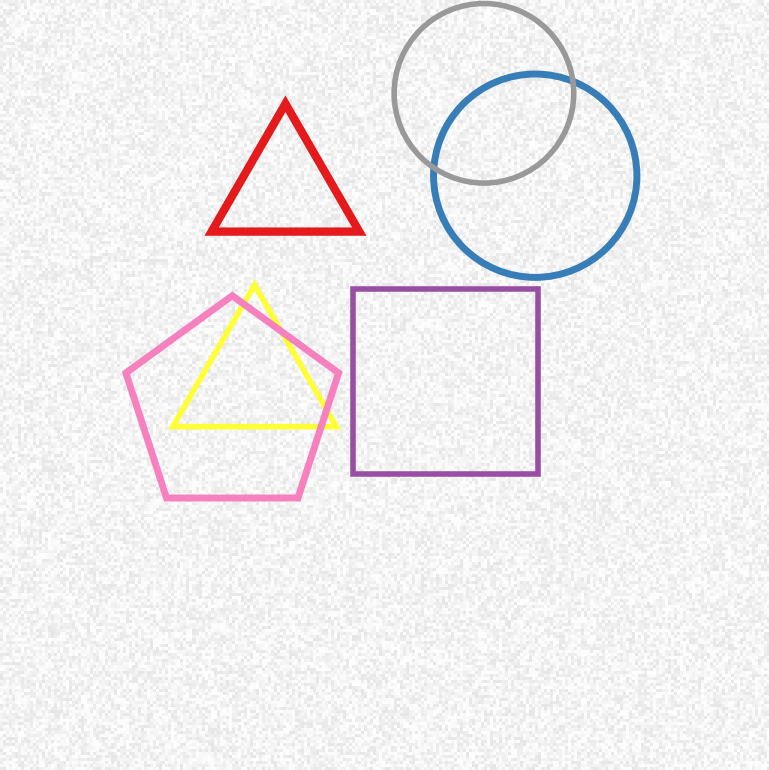[{"shape": "triangle", "thickness": 3, "radius": 0.55, "center": [0.371, 0.755]}, {"shape": "circle", "thickness": 2.5, "radius": 0.66, "center": [0.695, 0.772]}, {"shape": "square", "thickness": 2, "radius": 0.6, "center": [0.578, 0.505]}, {"shape": "triangle", "thickness": 2, "radius": 0.61, "center": [0.331, 0.507]}, {"shape": "pentagon", "thickness": 2.5, "radius": 0.73, "center": [0.302, 0.471]}, {"shape": "circle", "thickness": 2, "radius": 0.58, "center": [0.628, 0.879]}]